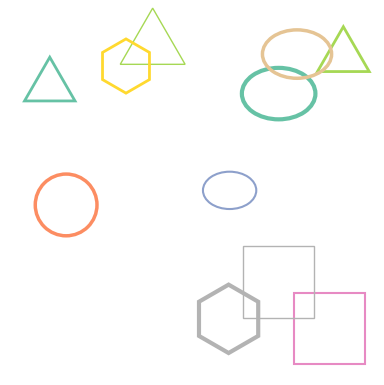[{"shape": "triangle", "thickness": 2, "radius": 0.38, "center": [0.129, 0.776]}, {"shape": "oval", "thickness": 3, "radius": 0.48, "center": [0.724, 0.757]}, {"shape": "circle", "thickness": 2.5, "radius": 0.4, "center": [0.172, 0.468]}, {"shape": "oval", "thickness": 1.5, "radius": 0.35, "center": [0.596, 0.506]}, {"shape": "square", "thickness": 1.5, "radius": 0.46, "center": [0.855, 0.147]}, {"shape": "triangle", "thickness": 2, "radius": 0.39, "center": [0.892, 0.853]}, {"shape": "triangle", "thickness": 1, "radius": 0.49, "center": [0.397, 0.882]}, {"shape": "hexagon", "thickness": 2, "radius": 0.35, "center": [0.327, 0.829]}, {"shape": "oval", "thickness": 2.5, "radius": 0.45, "center": [0.771, 0.86]}, {"shape": "hexagon", "thickness": 3, "radius": 0.44, "center": [0.594, 0.172]}, {"shape": "square", "thickness": 1, "radius": 0.46, "center": [0.723, 0.267]}]